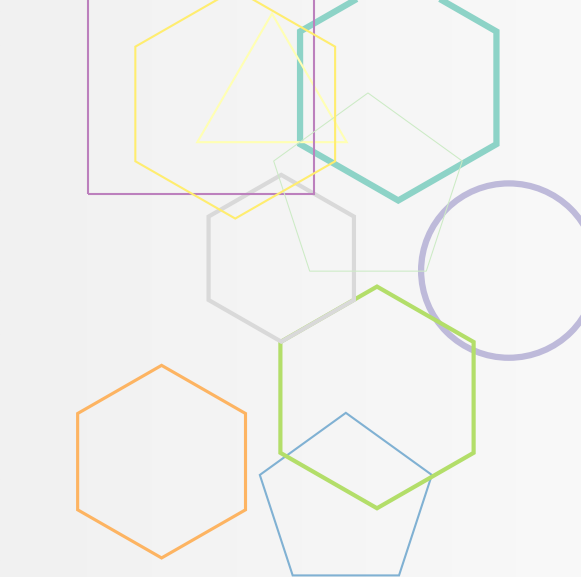[{"shape": "hexagon", "thickness": 3, "radius": 0.98, "center": [0.685, 0.847]}, {"shape": "triangle", "thickness": 1, "radius": 0.74, "center": [0.468, 0.827]}, {"shape": "circle", "thickness": 3, "radius": 0.75, "center": [0.875, 0.531]}, {"shape": "pentagon", "thickness": 1, "radius": 0.78, "center": [0.595, 0.129]}, {"shape": "hexagon", "thickness": 1.5, "radius": 0.83, "center": [0.278, 0.2]}, {"shape": "hexagon", "thickness": 2, "radius": 0.96, "center": [0.649, 0.311]}, {"shape": "hexagon", "thickness": 2, "radius": 0.72, "center": [0.484, 0.552]}, {"shape": "square", "thickness": 1, "radius": 0.97, "center": [0.346, 0.858]}, {"shape": "pentagon", "thickness": 0.5, "radius": 0.85, "center": [0.633, 0.668]}, {"shape": "hexagon", "thickness": 1, "radius": 0.99, "center": [0.405, 0.819]}]